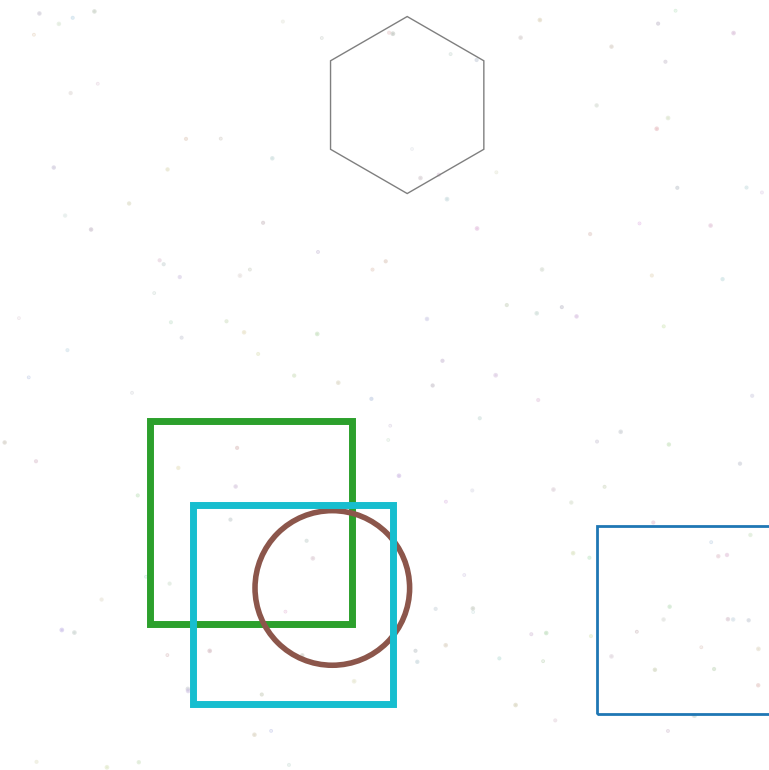[{"shape": "square", "thickness": 1, "radius": 0.61, "center": [0.897, 0.195]}, {"shape": "square", "thickness": 2.5, "radius": 0.66, "center": [0.326, 0.322]}, {"shape": "circle", "thickness": 2, "radius": 0.5, "center": [0.432, 0.236]}, {"shape": "hexagon", "thickness": 0.5, "radius": 0.57, "center": [0.529, 0.864]}, {"shape": "square", "thickness": 2.5, "radius": 0.65, "center": [0.381, 0.215]}]